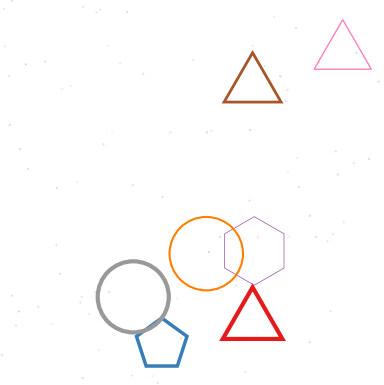[{"shape": "triangle", "thickness": 3, "radius": 0.45, "center": [0.656, 0.164]}, {"shape": "pentagon", "thickness": 2.5, "radius": 0.34, "center": [0.42, 0.105]}, {"shape": "hexagon", "thickness": 0.5, "radius": 0.45, "center": [0.661, 0.348]}, {"shape": "circle", "thickness": 1.5, "radius": 0.48, "center": [0.536, 0.341]}, {"shape": "triangle", "thickness": 2, "radius": 0.43, "center": [0.656, 0.778]}, {"shape": "triangle", "thickness": 1, "radius": 0.43, "center": [0.89, 0.863]}, {"shape": "circle", "thickness": 3, "radius": 0.46, "center": [0.346, 0.229]}]